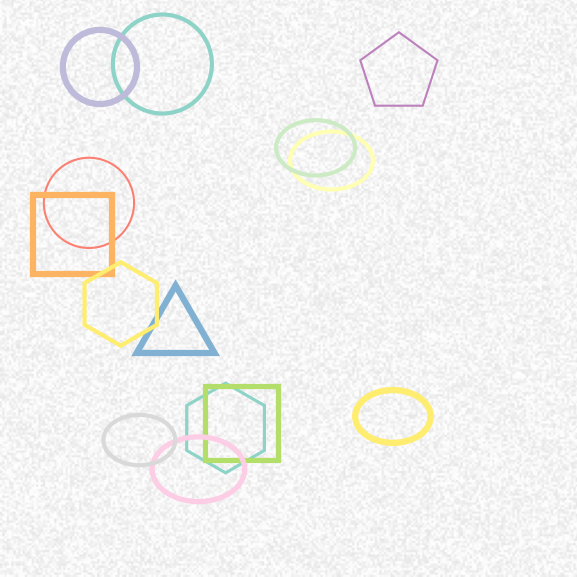[{"shape": "hexagon", "thickness": 1.5, "radius": 0.39, "center": [0.391, 0.258]}, {"shape": "circle", "thickness": 2, "radius": 0.43, "center": [0.281, 0.888]}, {"shape": "oval", "thickness": 2, "radius": 0.36, "center": [0.574, 0.721]}, {"shape": "circle", "thickness": 3, "radius": 0.32, "center": [0.173, 0.883]}, {"shape": "circle", "thickness": 1, "radius": 0.39, "center": [0.154, 0.648]}, {"shape": "triangle", "thickness": 3, "radius": 0.39, "center": [0.304, 0.427]}, {"shape": "square", "thickness": 3, "radius": 0.34, "center": [0.125, 0.593]}, {"shape": "square", "thickness": 2.5, "radius": 0.32, "center": [0.418, 0.267]}, {"shape": "oval", "thickness": 2.5, "radius": 0.4, "center": [0.344, 0.187]}, {"shape": "oval", "thickness": 2, "radius": 0.31, "center": [0.241, 0.237]}, {"shape": "pentagon", "thickness": 1, "radius": 0.35, "center": [0.691, 0.873]}, {"shape": "oval", "thickness": 2, "radius": 0.34, "center": [0.546, 0.743]}, {"shape": "oval", "thickness": 3, "radius": 0.33, "center": [0.68, 0.278]}, {"shape": "hexagon", "thickness": 2, "radius": 0.36, "center": [0.209, 0.473]}]